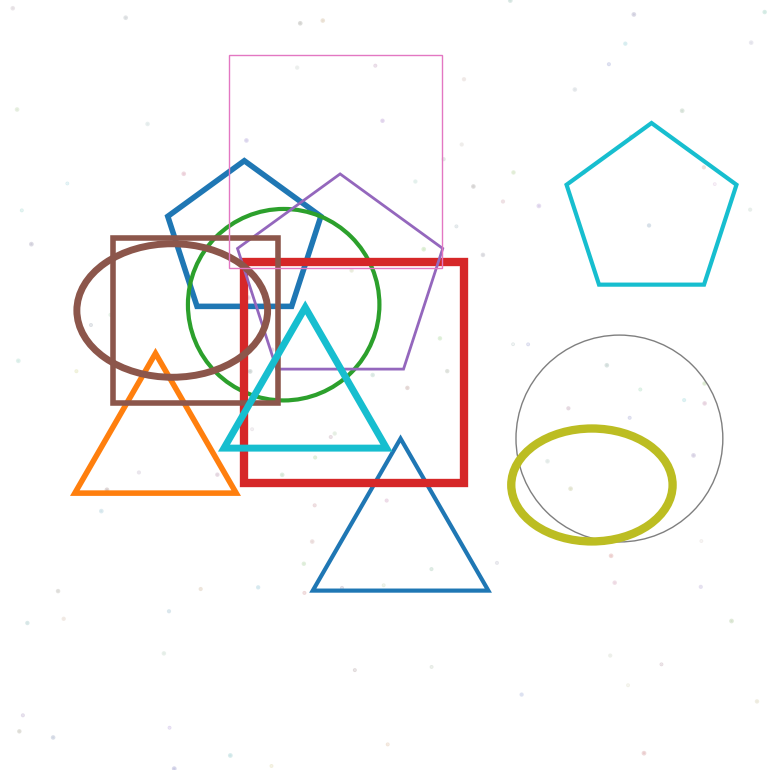[{"shape": "triangle", "thickness": 1.5, "radius": 0.66, "center": [0.52, 0.299]}, {"shape": "pentagon", "thickness": 2, "radius": 0.52, "center": [0.317, 0.687]}, {"shape": "triangle", "thickness": 2, "radius": 0.6, "center": [0.202, 0.42]}, {"shape": "circle", "thickness": 1.5, "radius": 0.62, "center": [0.368, 0.604]}, {"shape": "square", "thickness": 3, "radius": 0.72, "center": [0.46, 0.516]}, {"shape": "pentagon", "thickness": 1, "radius": 0.7, "center": [0.442, 0.634]}, {"shape": "square", "thickness": 2, "radius": 0.54, "center": [0.254, 0.584]}, {"shape": "oval", "thickness": 2.5, "radius": 0.62, "center": [0.224, 0.597]}, {"shape": "square", "thickness": 0.5, "radius": 0.69, "center": [0.436, 0.79]}, {"shape": "circle", "thickness": 0.5, "radius": 0.67, "center": [0.804, 0.43]}, {"shape": "oval", "thickness": 3, "radius": 0.52, "center": [0.769, 0.37]}, {"shape": "pentagon", "thickness": 1.5, "radius": 0.58, "center": [0.846, 0.724]}, {"shape": "triangle", "thickness": 2.5, "radius": 0.61, "center": [0.396, 0.479]}]